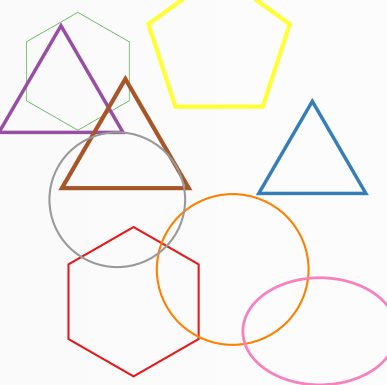[{"shape": "hexagon", "thickness": 1.5, "radius": 0.97, "center": [0.345, 0.216]}, {"shape": "triangle", "thickness": 2.5, "radius": 0.8, "center": [0.806, 0.577]}, {"shape": "hexagon", "thickness": 0.5, "radius": 0.77, "center": [0.201, 0.815]}, {"shape": "triangle", "thickness": 2.5, "radius": 0.92, "center": [0.157, 0.748]}, {"shape": "circle", "thickness": 1.5, "radius": 0.98, "center": [0.6, 0.3]}, {"shape": "pentagon", "thickness": 3, "radius": 0.96, "center": [0.565, 0.878]}, {"shape": "triangle", "thickness": 3, "radius": 0.95, "center": [0.324, 0.606]}, {"shape": "oval", "thickness": 2, "radius": 0.99, "center": [0.825, 0.139]}, {"shape": "circle", "thickness": 1.5, "radius": 0.88, "center": [0.303, 0.481]}]